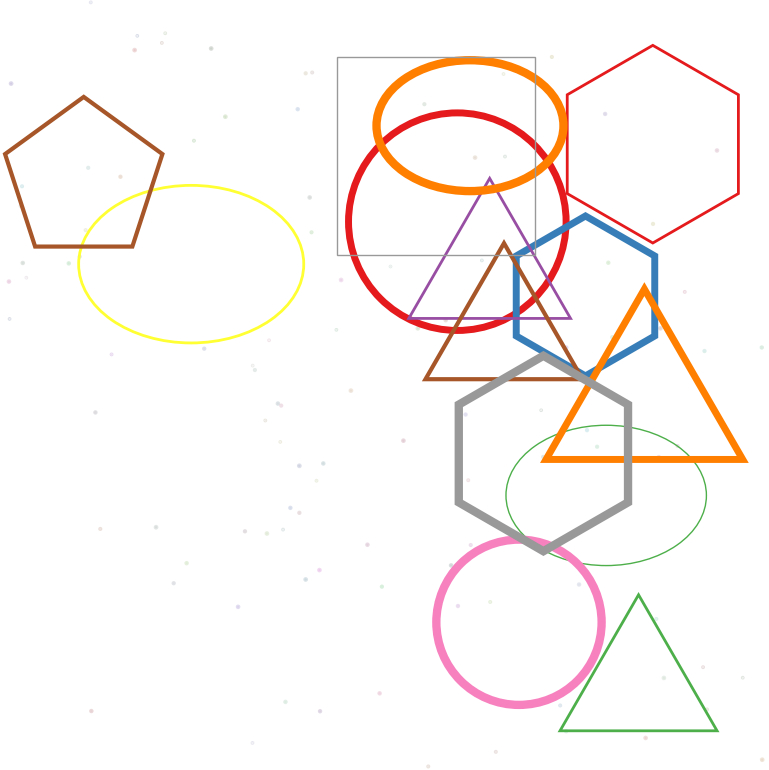[{"shape": "hexagon", "thickness": 1, "radius": 0.64, "center": [0.848, 0.813]}, {"shape": "circle", "thickness": 2.5, "radius": 0.71, "center": [0.594, 0.712]}, {"shape": "hexagon", "thickness": 2.5, "radius": 0.52, "center": [0.76, 0.616]}, {"shape": "oval", "thickness": 0.5, "radius": 0.65, "center": [0.787, 0.357]}, {"shape": "triangle", "thickness": 1, "radius": 0.59, "center": [0.829, 0.11]}, {"shape": "triangle", "thickness": 1, "radius": 0.61, "center": [0.636, 0.647]}, {"shape": "oval", "thickness": 3, "radius": 0.61, "center": [0.61, 0.837]}, {"shape": "triangle", "thickness": 2.5, "radius": 0.74, "center": [0.837, 0.477]}, {"shape": "oval", "thickness": 1, "radius": 0.73, "center": [0.248, 0.657]}, {"shape": "triangle", "thickness": 1.5, "radius": 0.59, "center": [0.655, 0.566]}, {"shape": "pentagon", "thickness": 1.5, "radius": 0.54, "center": [0.109, 0.767]}, {"shape": "circle", "thickness": 3, "radius": 0.54, "center": [0.674, 0.192]}, {"shape": "hexagon", "thickness": 3, "radius": 0.63, "center": [0.706, 0.411]}, {"shape": "square", "thickness": 0.5, "radius": 0.64, "center": [0.566, 0.797]}]